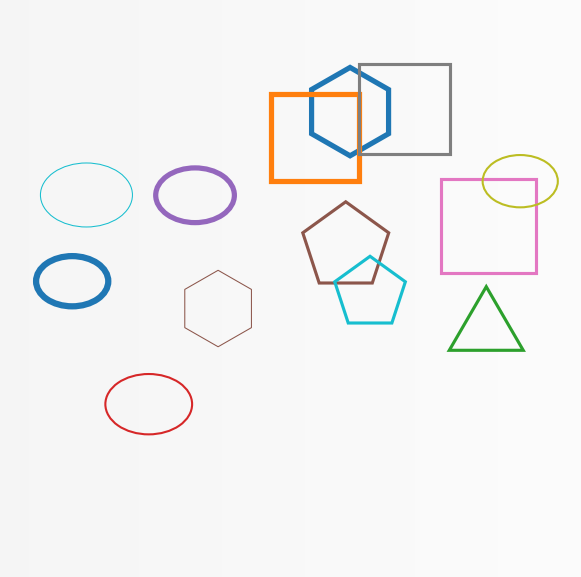[{"shape": "hexagon", "thickness": 2.5, "radius": 0.38, "center": [0.602, 0.806]}, {"shape": "oval", "thickness": 3, "radius": 0.31, "center": [0.124, 0.512]}, {"shape": "square", "thickness": 2.5, "radius": 0.38, "center": [0.542, 0.761]}, {"shape": "triangle", "thickness": 1.5, "radius": 0.37, "center": [0.837, 0.429]}, {"shape": "oval", "thickness": 1, "radius": 0.37, "center": [0.256, 0.299]}, {"shape": "oval", "thickness": 2.5, "radius": 0.34, "center": [0.336, 0.661]}, {"shape": "hexagon", "thickness": 0.5, "radius": 0.33, "center": [0.375, 0.465]}, {"shape": "pentagon", "thickness": 1.5, "radius": 0.39, "center": [0.595, 0.572]}, {"shape": "square", "thickness": 1.5, "radius": 0.41, "center": [0.84, 0.608]}, {"shape": "square", "thickness": 1.5, "radius": 0.39, "center": [0.695, 0.811]}, {"shape": "oval", "thickness": 1, "radius": 0.32, "center": [0.895, 0.685]}, {"shape": "pentagon", "thickness": 1.5, "radius": 0.32, "center": [0.637, 0.491]}, {"shape": "oval", "thickness": 0.5, "radius": 0.4, "center": [0.149, 0.662]}]